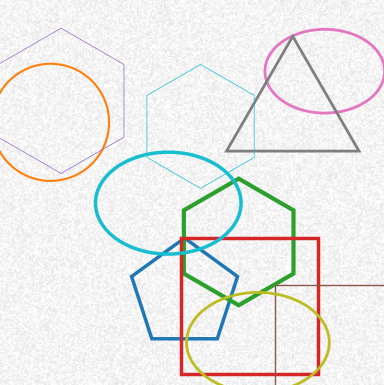[{"shape": "pentagon", "thickness": 2.5, "radius": 0.72, "center": [0.479, 0.237]}, {"shape": "circle", "thickness": 1.5, "radius": 0.76, "center": [0.131, 0.682]}, {"shape": "hexagon", "thickness": 3, "radius": 0.82, "center": [0.62, 0.372]}, {"shape": "square", "thickness": 2.5, "radius": 0.89, "center": [0.649, 0.205]}, {"shape": "hexagon", "thickness": 0.5, "radius": 0.94, "center": [0.159, 0.738]}, {"shape": "square", "thickness": 1, "radius": 0.73, "center": [0.861, 0.116]}, {"shape": "oval", "thickness": 2, "radius": 0.78, "center": [0.844, 0.815]}, {"shape": "triangle", "thickness": 2, "radius": 0.99, "center": [0.76, 0.707]}, {"shape": "oval", "thickness": 2, "radius": 0.93, "center": [0.67, 0.111]}, {"shape": "oval", "thickness": 2.5, "radius": 0.95, "center": [0.437, 0.472]}, {"shape": "hexagon", "thickness": 0.5, "radius": 0.8, "center": [0.521, 0.672]}]